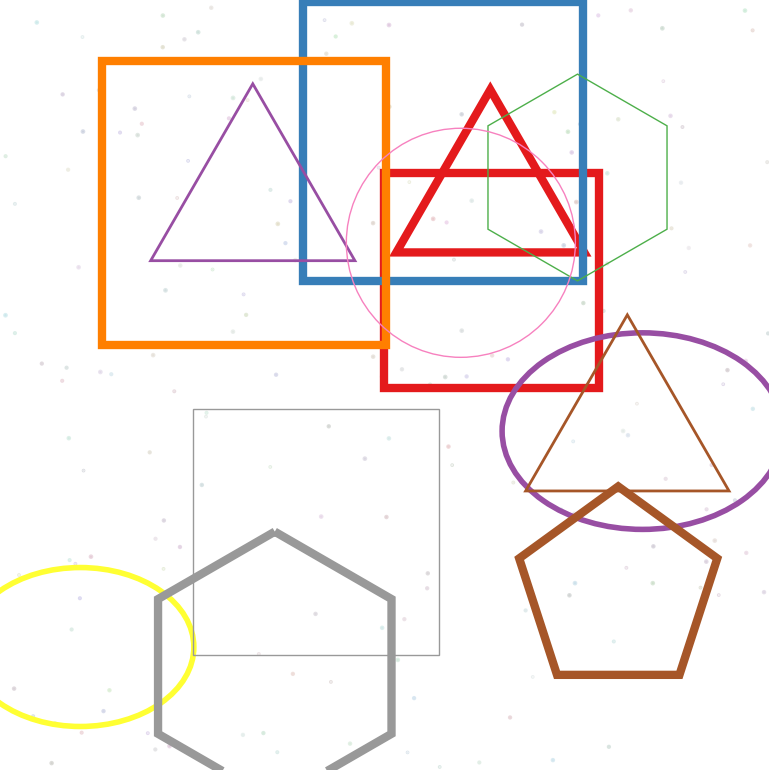[{"shape": "square", "thickness": 3, "radius": 0.7, "center": [0.638, 0.636]}, {"shape": "triangle", "thickness": 3, "radius": 0.7, "center": [0.637, 0.743]}, {"shape": "square", "thickness": 3, "radius": 0.91, "center": [0.576, 0.816]}, {"shape": "hexagon", "thickness": 0.5, "radius": 0.67, "center": [0.75, 0.769]}, {"shape": "triangle", "thickness": 1, "radius": 0.77, "center": [0.328, 0.738]}, {"shape": "oval", "thickness": 2, "radius": 0.91, "center": [0.834, 0.44]}, {"shape": "square", "thickness": 3, "radius": 0.92, "center": [0.317, 0.736]}, {"shape": "oval", "thickness": 2, "radius": 0.74, "center": [0.104, 0.16]}, {"shape": "triangle", "thickness": 1, "radius": 0.76, "center": [0.815, 0.439]}, {"shape": "pentagon", "thickness": 3, "radius": 0.68, "center": [0.803, 0.233]}, {"shape": "circle", "thickness": 0.5, "radius": 0.74, "center": [0.599, 0.685]}, {"shape": "hexagon", "thickness": 3, "radius": 0.88, "center": [0.357, 0.134]}, {"shape": "square", "thickness": 0.5, "radius": 0.8, "center": [0.41, 0.309]}]